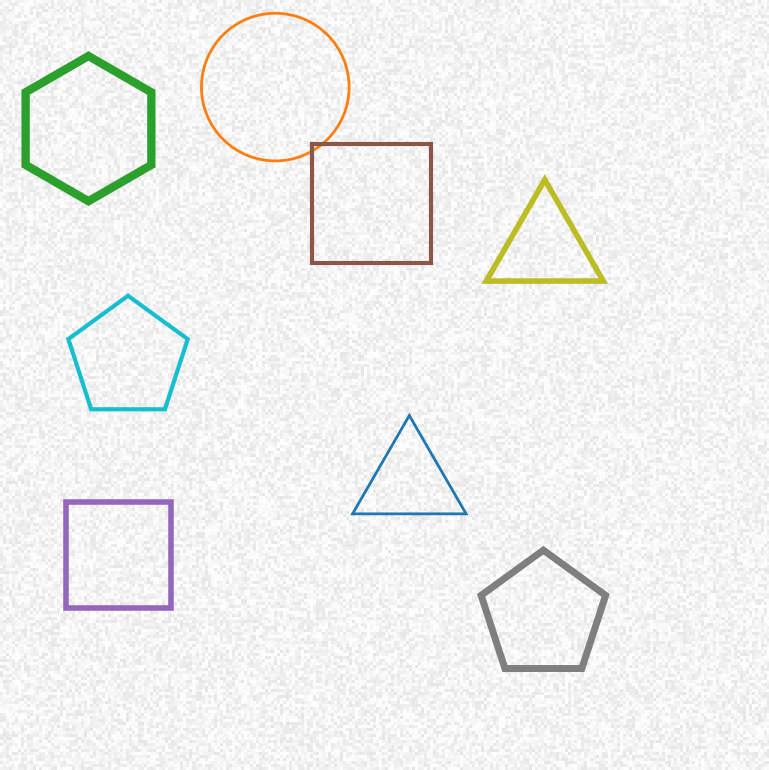[{"shape": "triangle", "thickness": 1, "radius": 0.43, "center": [0.532, 0.375]}, {"shape": "circle", "thickness": 1, "radius": 0.48, "center": [0.358, 0.887]}, {"shape": "hexagon", "thickness": 3, "radius": 0.47, "center": [0.115, 0.833]}, {"shape": "square", "thickness": 2, "radius": 0.34, "center": [0.154, 0.279]}, {"shape": "square", "thickness": 1.5, "radius": 0.39, "center": [0.482, 0.736]}, {"shape": "pentagon", "thickness": 2.5, "radius": 0.42, "center": [0.706, 0.201]}, {"shape": "triangle", "thickness": 2, "radius": 0.44, "center": [0.708, 0.679]}, {"shape": "pentagon", "thickness": 1.5, "radius": 0.41, "center": [0.166, 0.534]}]